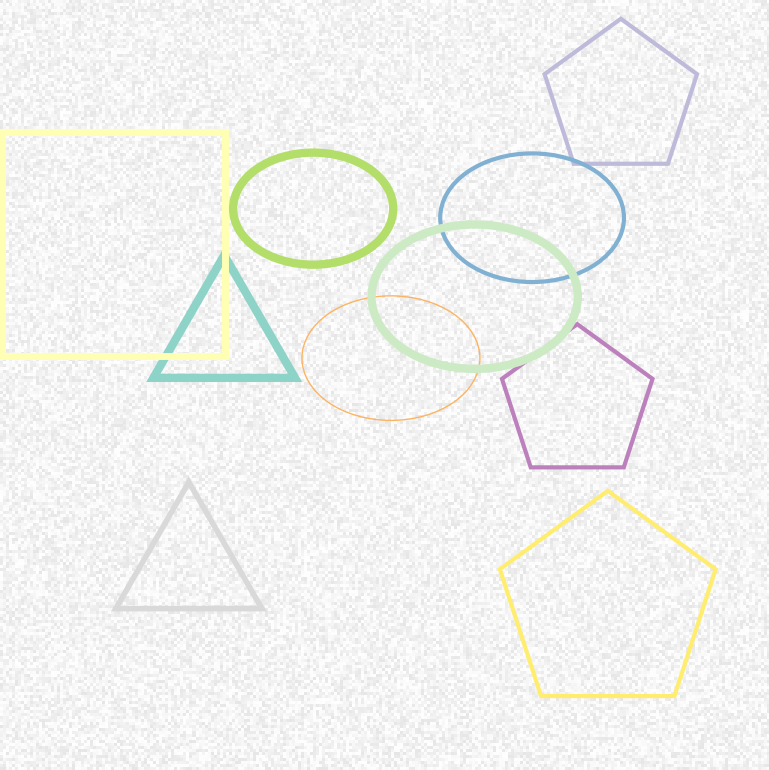[{"shape": "triangle", "thickness": 3, "radius": 0.53, "center": [0.291, 0.562]}, {"shape": "square", "thickness": 2.5, "radius": 0.72, "center": [0.148, 0.683]}, {"shape": "pentagon", "thickness": 1.5, "radius": 0.52, "center": [0.806, 0.872]}, {"shape": "oval", "thickness": 1.5, "radius": 0.6, "center": [0.691, 0.717]}, {"shape": "oval", "thickness": 0.5, "radius": 0.58, "center": [0.508, 0.535]}, {"shape": "oval", "thickness": 3, "radius": 0.52, "center": [0.407, 0.729]}, {"shape": "triangle", "thickness": 2, "radius": 0.55, "center": [0.245, 0.264]}, {"shape": "pentagon", "thickness": 1.5, "radius": 0.51, "center": [0.75, 0.476]}, {"shape": "oval", "thickness": 3, "radius": 0.67, "center": [0.616, 0.615]}, {"shape": "pentagon", "thickness": 1.5, "radius": 0.74, "center": [0.789, 0.215]}]